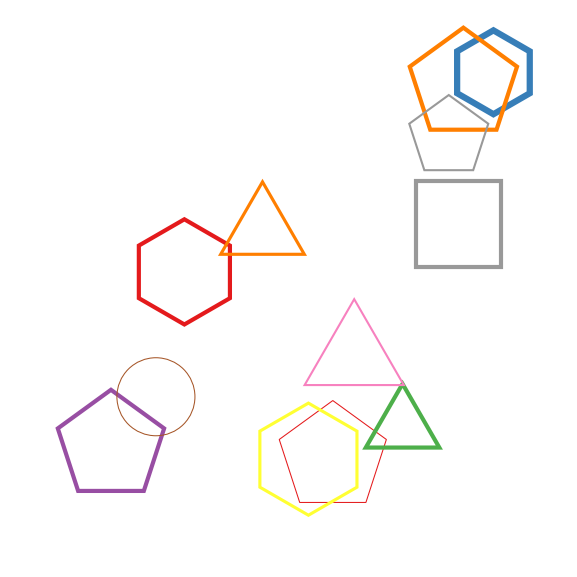[{"shape": "pentagon", "thickness": 0.5, "radius": 0.49, "center": [0.576, 0.208]}, {"shape": "hexagon", "thickness": 2, "radius": 0.46, "center": [0.319, 0.528]}, {"shape": "hexagon", "thickness": 3, "radius": 0.36, "center": [0.854, 0.874]}, {"shape": "triangle", "thickness": 2, "radius": 0.37, "center": [0.697, 0.261]}, {"shape": "pentagon", "thickness": 2, "radius": 0.48, "center": [0.192, 0.227]}, {"shape": "pentagon", "thickness": 2, "radius": 0.49, "center": [0.802, 0.854]}, {"shape": "triangle", "thickness": 1.5, "radius": 0.42, "center": [0.455, 0.601]}, {"shape": "hexagon", "thickness": 1.5, "radius": 0.49, "center": [0.534, 0.204]}, {"shape": "circle", "thickness": 0.5, "radius": 0.34, "center": [0.27, 0.312]}, {"shape": "triangle", "thickness": 1, "radius": 0.5, "center": [0.613, 0.382]}, {"shape": "square", "thickness": 2, "radius": 0.37, "center": [0.794, 0.611]}, {"shape": "pentagon", "thickness": 1, "radius": 0.36, "center": [0.777, 0.763]}]